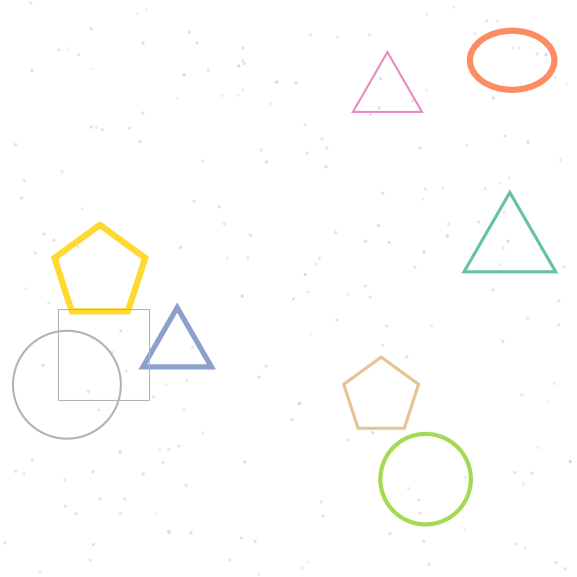[{"shape": "triangle", "thickness": 1.5, "radius": 0.46, "center": [0.883, 0.574]}, {"shape": "oval", "thickness": 3, "radius": 0.37, "center": [0.887, 0.895]}, {"shape": "triangle", "thickness": 2.5, "radius": 0.34, "center": [0.307, 0.398]}, {"shape": "triangle", "thickness": 1, "radius": 0.35, "center": [0.671, 0.84]}, {"shape": "circle", "thickness": 2, "radius": 0.39, "center": [0.737, 0.169]}, {"shape": "pentagon", "thickness": 3, "radius": 0.41, "center": [0.173, 0.527]}, {"shape": "pentagon", "thickness": 1.5, "radius": 0.34, "center": [0.66, 0.313]}, {"shape": "square", "thickness": 0.5, "radius": 0.39, "center": [0.179, 0.386]}, {"shape": "circle", "thickness": 1, "radius": 0.47, "center": [0.116, 0.333]}]